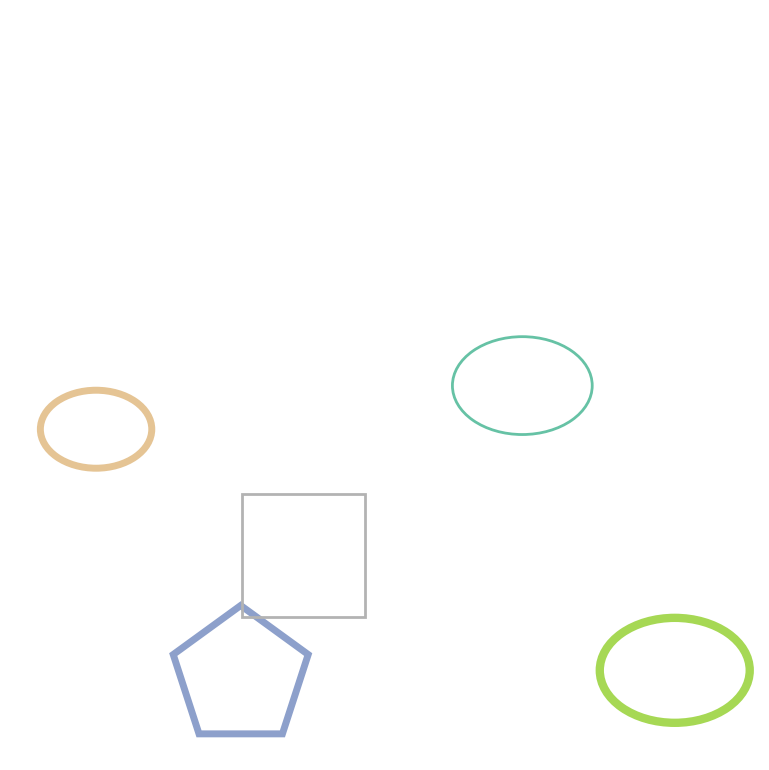[{"shape": "oval", "thickness": 1, "radius": 0.45, "center": [0.678, 0.499]}, {"shape": "pentagon", "thickness": 2.5, "radius": 0.46, "center": [0.313, 0.121]}, {"shape": "oval", "thickness": 3, "radius": 0.49, "center": [0.876, 0.129]}, {"shape": "oval", "thickness": 2.5, "radius": 0.36, "center": [0.125, 0.443]}, {"shape": "square", "thickness": 1, "radius": 0.4, "center": [0.394, 0.279]}]